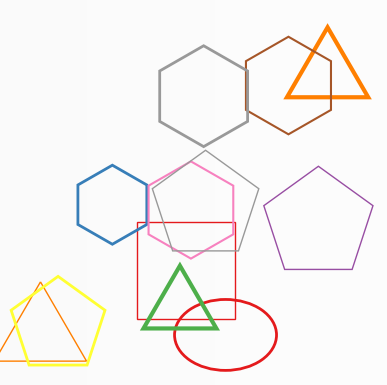[{"shape": "square", "thickness": 1, "radius": 0.63, "center": [0.481, 0.298]}, {"shape": "oval", "thickness": 2, "radius": 0.66, "center": [0.582, 0.13]}, {"shape": "hexagon", "thickness": 2, "radius": 0.51, "center": [0.29, 0.468]}, {"shape": "triangle", "thickness": 3, "radius": 0.54, "center": [0.464, 0.201]}, {"shape": "pentagon", "thickness": 1, "radius": 0.74, "center": [0.822, 0.42]}, {"shape": "triangle", "thickness": 1, "radius": 0.69, "center": [0.104, 0.131]}, {"shape": "triangle", "thickness": 3, "radius": 0.61, "center": [0.845, 0.808]}, {"shape": "pentagon", "thickness": 2, "radius": 0.64, "center": [0.15, 0.155]}, {"shape": "hexagon", "thickness": 1.5, "radius": 0.63, "center": [0.744, 0.778]}, {"shape": "hexagon", "thickness": 1.5, "radius": 0.63, "center": [0.493, 0.455]}, {"shape": "pentagon", "thickness": 1, "radius": 0.72, "center": [0.53, 0.465]}, {"shape": "hexagon", "thickness": 2, "radius": 0.65, "center": [0.526, 0.75]}]